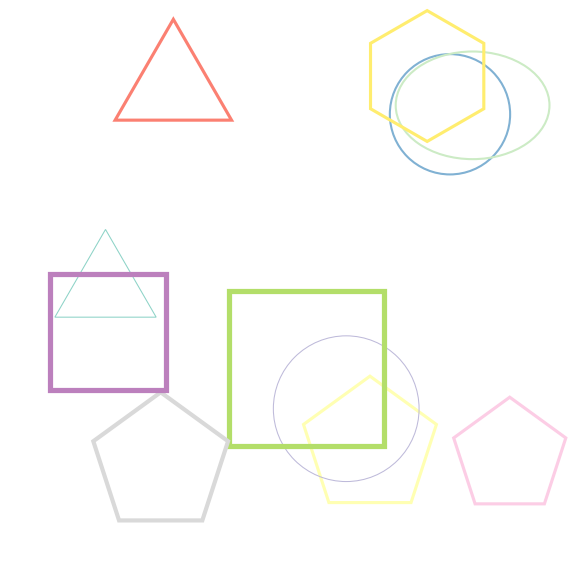[{"shape": "triangle", "thickness": 0.5, "radius": 0.51, "center": [0.183, 0.501]}, {"shape": "pentagon", "thickness": 1.5, "radius": 0.61, "center": [0.641, 0.227]}, {"shape": "circle", "thickness": 0.5, "radius": 0.63, "center": [0.6, 0.291]}, {"shape": "triangle", "thickness": 1.5, "radius": 0.58, "center": [0.3, 0.849]}, {"shape": "circle", "thickness": 1, "radius": 0.52, "center": [0.779, 0.801]}, {"shape": "square", "thickness": 2.5, "radius": 0.67, "center": [0.531, 0.361]}, {"shape": "pentagon", "thickness": 1.5, "radius": 0.51, "center": [0.883, 0.209]}, {"shape": "pentagon", "thickness": 2, "radius": 0.61, "center": [0.278, 0.197]}, {"shape": "square", "thickness": 2.5, "radius": 0.5, "center": [0.187, 0.425]}, {"shape": "oval", "thickness": 1, "radius": 0.67, "center": [0.818, 0.817]}, {"shape": "hexagon", "thickness": 1.5, "radius": 0.57, "center": [0.74, 0.867]}]